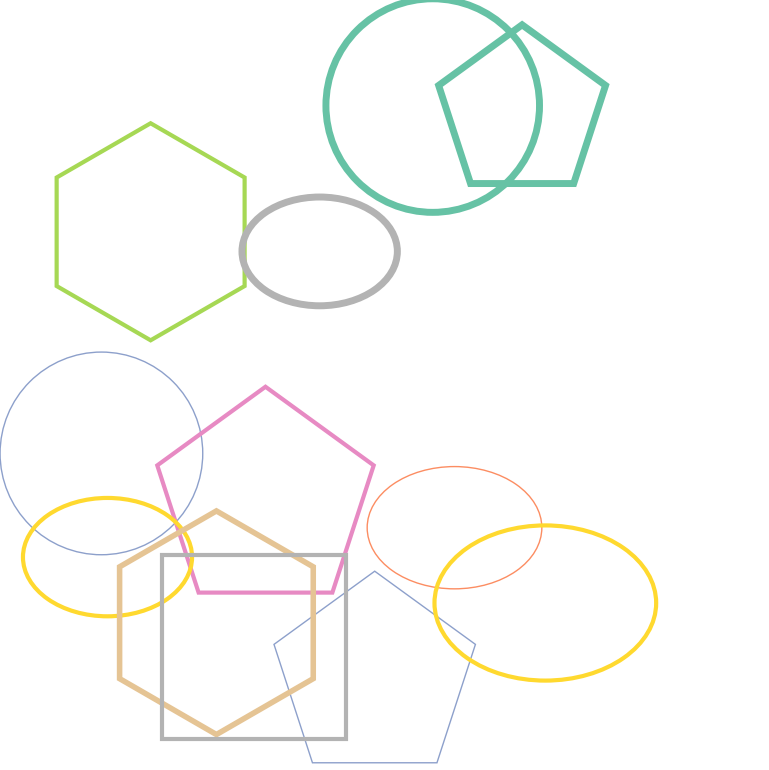[{"shape": "pentagon", "thickness": 2.5, "radius": 0.57, "center": [0.678, 0.854]}, {"shape": "circle", "thickness": 2.5, "radius": 0.69, "center": [0.562, 0.863]}, {"shape": "oval", "thickness": 0.5, "radius": 0.57, "center": [0.59, 0.315]}, {"shape": "pentagon", "thickness": 0.5, "radius": 0.69, "center": [0.487, 0.121]}, {"shape": "circle", "thickness": 0.5, "radius": 0.66, "center": [0.132, 0.411]}, {"shape": "pentagon", "thickness": 1.5, "radius": 0.74, "center": [0.345, 0.35]}, {"shape": "hexagon", "thickness": 1.5, "radius": 0.7, "center": [0.196, 0.699]}, {"shape": "oval", "thickness": 1.5, "radius": 0.55, "center": [0.14, 0.276]}, {"shape": "oval", "thickness": 1.5, "radius": 0.72, "center": [0.708, 0.217]}, {"shape": "hexagon", "thickness": 2, "radius": 0.73, "center": [0.281, 0.191]}, {"shape": "square", "thickness": 1.5, "radius": 0.6, "center": [0.33, 0.16]}, {"shape": "oval", "thickness": 2.5, "radius": 0.5, "center": [0.415, 0.674]}]